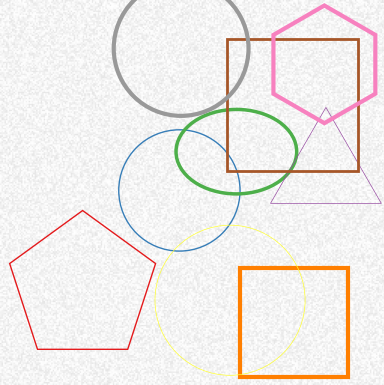[{"shape": "pentagon", "thickness": 1, "radius": 1.0, "center": [0.215, 0.254]}, {"shape": "circle", "thickness": 1, "radius": 0.79, "center": [0.466, 0.505]}, {"shape": "oval", "thickness": 2.5, "radius": 0.78, "center": [0.614, 0.606]}, {"shape": "triangle", "thickness": 0.5, "radius": 0.83, "center": [0.847, 0.555]}, {"shape": "square", "thickness": 3, "radius": 0.7, "center": [0.764, 0.162]}, {"shape": "circle", "thickness": 0.5, "radius": 0.97, "center": [0.598, 0.22]}, {"shape": "square", "thickness": 2, "radius": 0.86, "center": [0.76, 0.727]}, {"shape": "hexagon", "thickness": 3, "radius": 0.76, "center": [0.843, 0.833]}, {"shape": "circle", "thickness": 3, "radius": 0.88, "center": [0.47, 0.874]}]